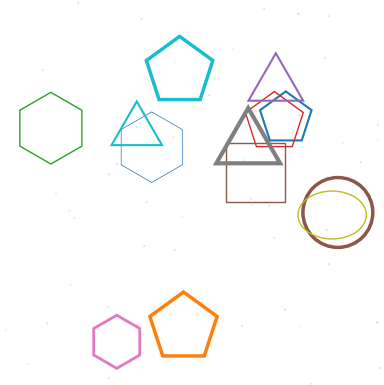[{"shape": "hexagon", "thickness": 0.5, "radius": 0.46, "center": [0.394, 0.618]}, {"shape": "pentagon", "thickness": 1.5, "radius": 0.35, "center": [0.742, 0.692]}, {"shape": "pentagon", "thickness": 2.5, "radius": 0.46, "center": [0.477, 0.15]}, {"shape": "hexagon", "thickness": 1, "radius": 0.47, "center": [0.132, 0.667]}, {"shape": "pentagon", "thickness": 1, "radius": 0.4, "center": [0.713, 0.683]}, {"shape": "triangle", "thickness": 1.5, "radius": 0.41, "center": [0.716, 0.779]}, {"shape": "circle", "thickness": 2.5, "radius": 0.45, "center": [0.878, 0.448]}, {"shape": "square", "thickness": 1, "radius": 0.38, "center": [0.664, 0.553]}, {"shape": "hexagon", "thickness": 2, "radius": 0.35, "center": [0.303, 0.112]}, {"shape": "triangle", "thickness": 3, "radius": 0.48, "center": [0.645, 0.624]}, {"shape": "oval", "thickness": 1, "radius": 0.44, "center": [0.863, 0.442]}, {"shape": "triangle", "thickness": 1.5, "radius": 0.38, "center": [0.355, 0.661]}, {"shape": "pentagon", "thickness": 2.5, "radius": 0.45, "center": [0.467, 0.815]}]